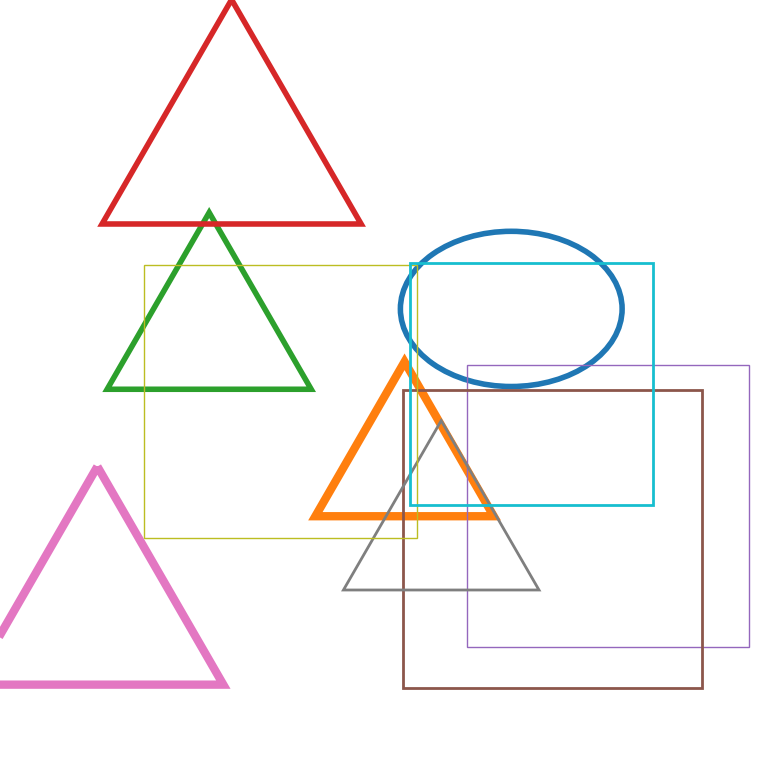[{"shape": "oval", "thickness": 2, "radius": 0.72, "center": [0.664, 0.599]}, {"shape": "triangle", "thickness": 3, "radius": 0.67, "center": [0.525, 0.396]}, {"shape": "triangle", "thickness": 2, "radius": 0.77, "center": [0.272, 0.571]}, {"shape": "triangle", "thickness": 2, "radius": 0.97, "center": [0.301, 0.806]}, {"shape": "square", "thickness": 0.5, "radius": 0.92, "center": [0.789, 0.342]}, {"shape": "square", "thickness": 1, "radius": 0.97, "center": [0.718, 0.3]}, {"shape": "triangle", "thickness": 3, "radius": 0.94, "center": [0.126, 0.205]}, {"shape": "triangle", "thickness": 1, "radius": 0.73, "center": [0.573, 0.307]}, {"shape": "square", "thickness": 0.5, "radius": 0.89, "center": [0.365, 0.478]}, {"shape": "square", "thickness": 1, "radius": 0.79, "center": [0.69, 0.501]}]